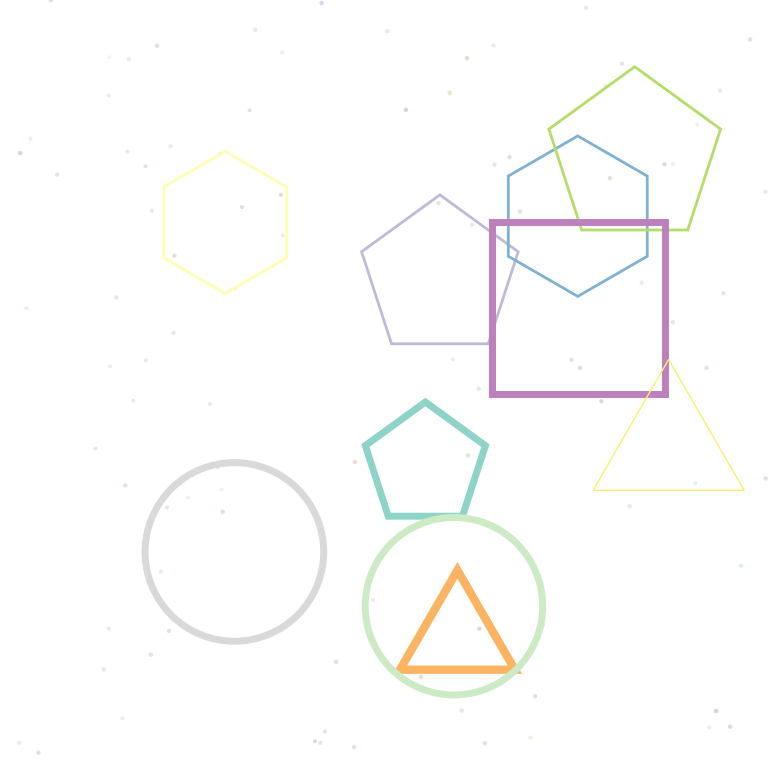[{"shape": "pentagon", "thickness": 2.5, "radius": 0.41, "center": [0.552, 0.396]}, {"shape": "hexagon", "thickness": 1, "radius": 0.46, "center": [0.292, 0.711]}, {"shape": "pentagon", "thickness": 1, "radius": 0.53, "center": [0.571, 0.64]}, {"shape": "hexagon", "thickness": 1, "radius": 0.52, "center": [0.75, 0.719]}, {"shape": "triangle", "thickness": 3, "radius": 0.43, "center": [0.594, 0.173]}, {"shape": "pentagon", "thickness": 1, "radius": 0.59, "center": [0.824, 0.796]}, {"shape": "circle", "thickness": 2.5, "radius": 0.58, "center": [0.304, 0.283]}, {"shape": "square", "thickness": 2.5, "radius": 0.56, "center": [0.751, 0.6]}, {"shape": "circle", "thickness": 2.5, "radius": 0.58, "center": [0.59, 0.213]}, {"shape": "triangle", "thickness": 0.5, "radius": 0.57, "center": [0.868, 0.42]}]